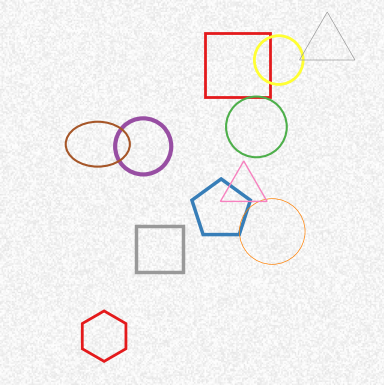[{"shape": "hexagon", "thickness": 2, "radius": 0.33, "center": [0.27, 0.127]}, {"shape": "square", "thickness": 2, "radius": 0.42, "center": [0.616, 0.831]}, {"shape": "pentagon", "thickness": 2.5, "radius": 0.4, "center": [0.574, 0.455]}, {"shape": "circle", "thickness": 1.5, "radius": 0.39, "center": [0.666, 0.67]}, {"shape": "circle", "thickness": 3, "radius": 0.36, "center": [0.372, 0.62]}, {"shape": "circle", "thickness": 0.5, "radius": 0.43, "center": [0.707, 0.399]}, {"shape": "circle", "thickness": 2, "radius": 0.32, "center": [0.724, 0.844]}, {"shape": "oval", "thickness": 1.5, "radius": 0.42, "center": [0.254, 0.626]}, {"shape": "triangle", "thickness": 1, "radius": 0.35, "center": [0.633, 0.512]}, {"shape": "triangle", "thickness": 0.5, "radius": 0.42, "center": [0.85, 0.886]}, {"shape": "square", "thickness": 2.5, "radius": 0.3, "center": [0.414, 0.353]}]